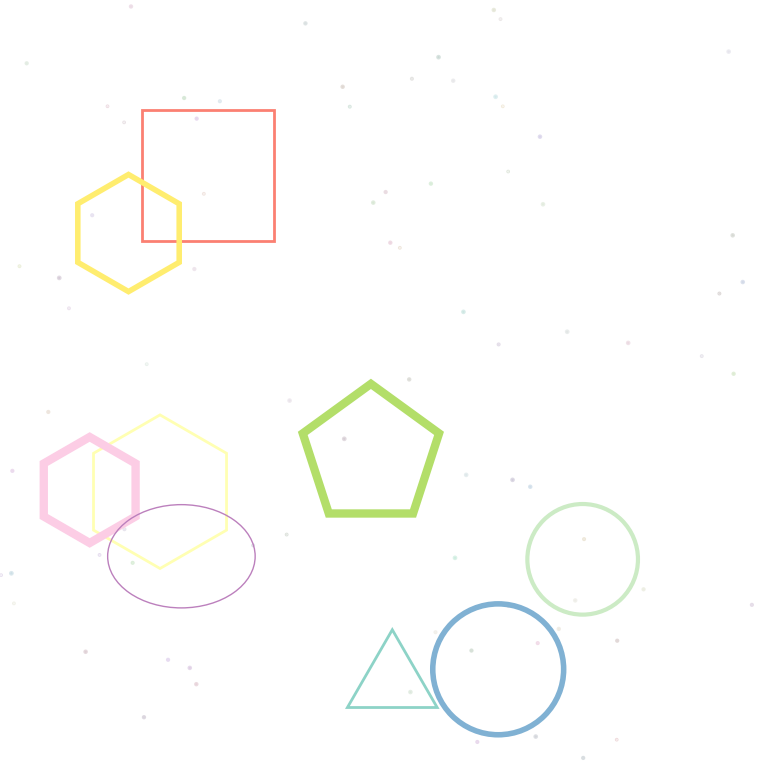[{"shape": "triangle", "thickness": 1, "radius": 0.34, "center": [0.509, 0.115]}, {"shape": "hexagon", "thickness": 1, "radius": 0.5, "center": [0.208, 0.361]}, {"shape": "square", "thickness": 1, "radius": 0.43, "center": [0.27, 0.772]}, {"shape": "circle", "thickness": 2, "radius": 0.42, "center": [0.647, 0.131]}, {"shape": "pentagon", "thickness": 3, "radius": 0.47, "center": [0.482, 0.408]}, {"shape": "hexagon", "thickness": 3, "radius": 0.34, "center": [0.116, 0.364]}, {"shape": "oval", "thickness": 0.5, "radius": 0.48, "center": [0.236, 0.278]}, {"shape": "circle", "thickness": 1.5, "radius": 0.36, "center": [0.757, 0.274]}, {"shape": "hexagon", "thickness": 2, "radius": 0.38, "center": [0.167, 0.697]}]